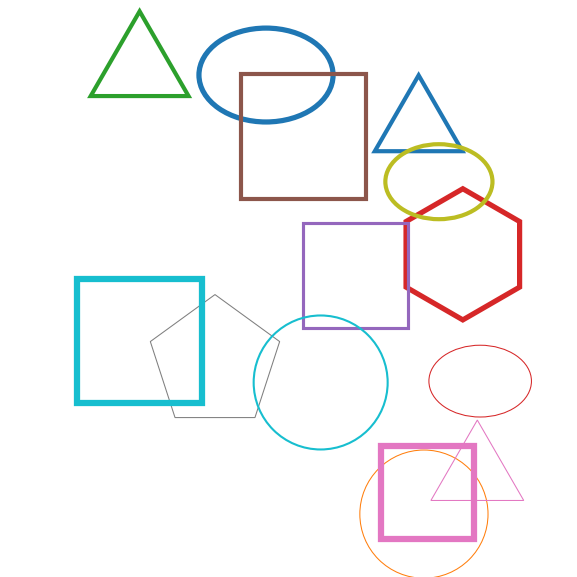[{"shape": "triangle", "thickness": 2, "radius": 0.44, "center": [0.725, 0.781]}, {"shape": "oval", "thickness": 2.5, "radius": 0.58, "center": [0.461, 0.869]}, {"shape": "circle", "thickness": 0.5, "radius": 0.55, "center": [0.734, 0.109]}, {"shape": "triangle", "thickness": 2, "radius": 0.49, "center": [0.242, 0.882]}, {"shape": "hexagon", "thickness": 2.5, "radius": 0.57, "center": [0.801, 0.559]}, {"shape": "oval", "thickness": 0.5, "radius": 0.44, "center": [0.831, 0.339]}, {"shape": "square", "thickness": 1.5, "radius": 0.45, "center": [0.615, 0.522]}, {"shape": "square", "thickness": 2, "radius": 0.54, "center": [0.526, 0.763]}, {"shape": "triangle", "thickness": 0.5, "radius": 0.46, "center": [0.827, 0.179]}, {"shape": "square", "thickness": 3, "radius": 0.4, "center": [0.74, 0.146]}, {"shape": "pentagon", "thickness": 0.5, "radius": 0.59, "center": [0.372, 0.371]}, {"shape": "oval", "thickness": 2, "radius": 0.46, "center": [0.76, 0.685]}, {"shape": "circle", "thickness": 1, "radius": 0.58, "center": [0.555, 0.337]}, {"shape": "square", "thickness": 3, "radius": 0.54, "center": [0.242, 0.408]}]